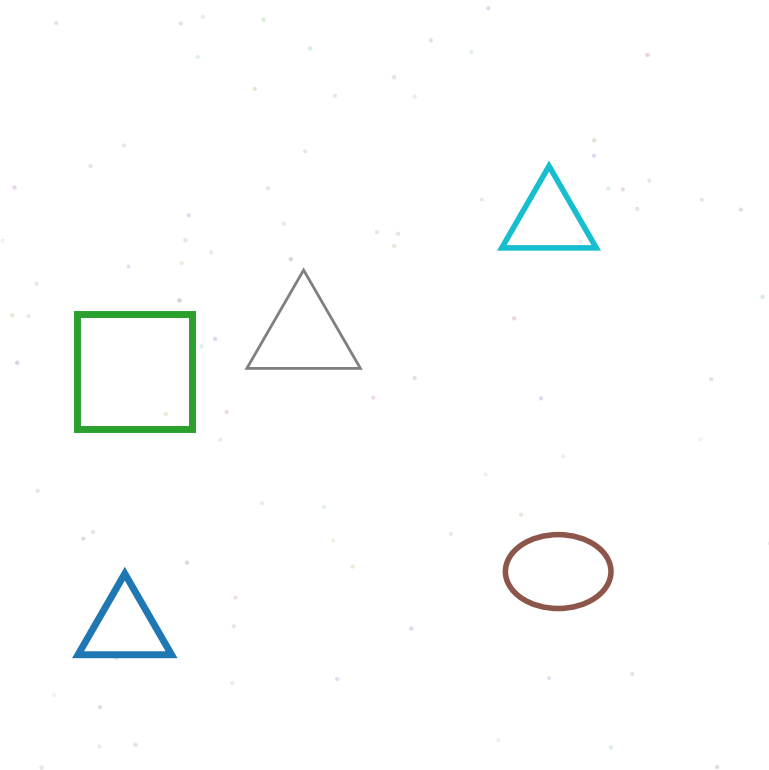[{"shape": "triangle", "thickness": 2.5, "radius": 0.35, "center": [0.162, 0.185]}, {"shape": "square", "thickness": 2.5, "radius": 0.37, "center": [0.175, 0.517]}, {"shape": "oval", "thickness": 2, "radius": 0.34, "center": [0.725, 0.258]}, {"shape": "triangle", "thickness": 1, "radius": 0.43, "center": [0.394, 0.564]}, {"shape": "triangle", "thickness": 2, "radius": 0.35, "center": [0.713, 0.713]}]